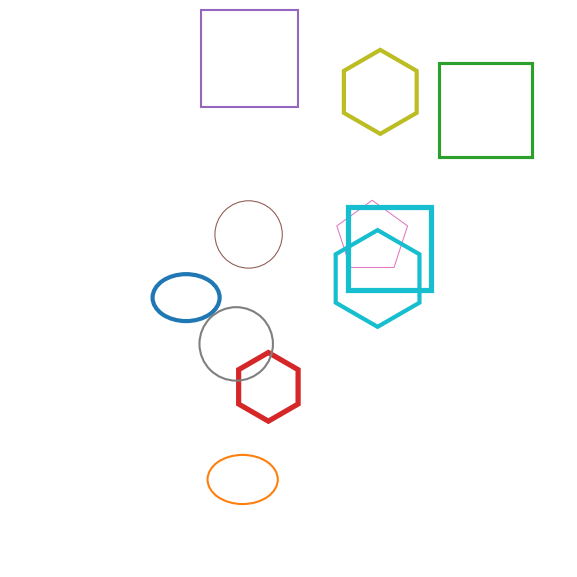[{"shape": "oval", "thickness": 2, "radius": 0.29, "center": [0.322, 0.484]}, {"shape": "oval", "thickness": 1, "radius": 0.3, "center": [0.42, 0.169]}, {"shape": "square", "thickness": 1.5, "radius": 0.41, "center": [0.841, 0.809]}, {"shape": "hexagon", "thickness": 2.5, "radius": 0.3, "center": [0.465, 0.329]}, {"shape": "square", "thickness": 1, "radius": 0.42, "center": [0.433, 0.897]}, {"shape": "circle", "thickness": 0.5, "radius": 0.29, "center": [0.43, 0.593]}, {"shape": "pentagon", "thickness": 0.5, "radius": 0.32, "center": [0.645, 0.588]}, {"shape": "circle", "thickness": 1, "radius": 0.32, "center": [0.409, 0.404]}, {"shape": "hexagon", "thickness": 2, "radius": 0.36, "center": [0.658, 0.84]}, {"shape": "square", "thickness": 2.5, "radius": 0.36, "center": [0.674, 0.569]}, {"shape": "hexagon", "thickness": 2, "radius": 0.42, "center": [0.654, 0.517]}]